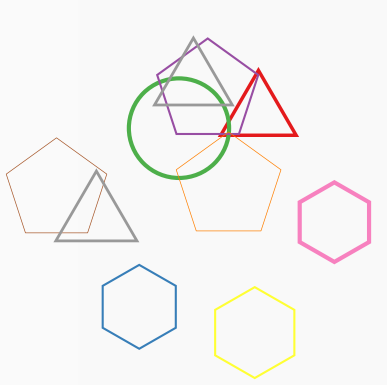[{"shape": "triangle", "thickness": 2.5, "radius": 0.56, "center": [0.667, 0.705]}, {"shape": "hexagon", "thickness": 1.5, "radius": 0.54, "center": [0.359, 0.203]}, {"shape": "circle", "thickness": 3, "radius": 0.65, "center": [0.462, 0.667]}, {"shape": "pentagon", "thickness": 1.5, "radius": 0.69, "center": [0.536, 0.763]}, {"shape": "pentagon", "thickness": 0.5, "radius": 0.71, "center": [0.59, 0.515]}, {"shape": "hexagon", "thickness": 1.5, "radius": 0.59, "center": [0.657, 0.136]}, {"shape": "pentagon", "thickness": 0.5, "radius": 0.68, "center": [0.146, 0.506]}, {"shape": "hexagon", "thickness": 3, "radius": 0.52, "center": [0.863, 0.423]}, {"shape": "triangle", "thickness": 2, "radius": 0.58, "center": [0.499, 0.785]}, {"shape": "triangle", "thickness": 2, "radius": 0.6, "center": [0.249, 0.435]}]